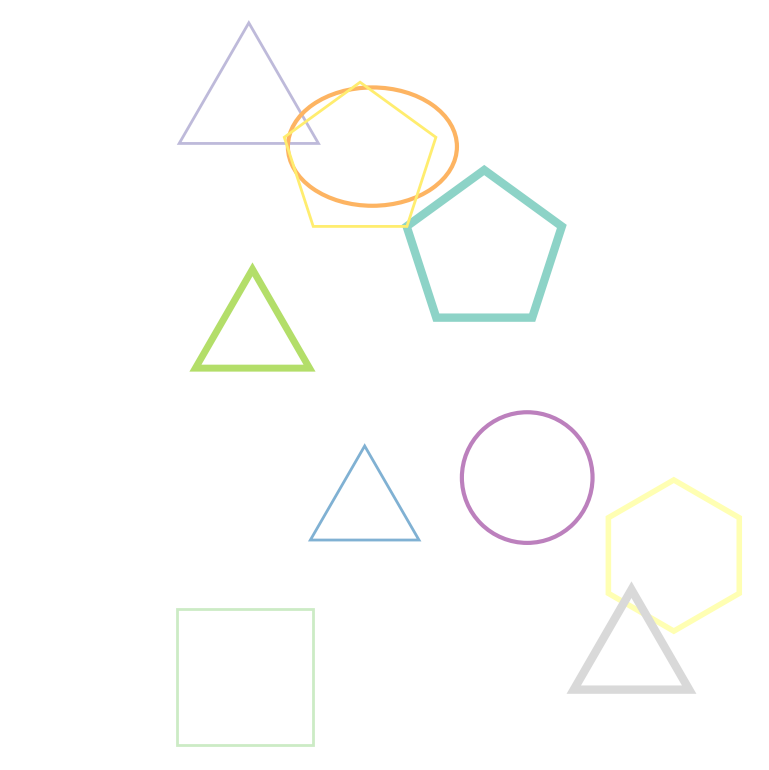[{"shape": "pentagon", "thickness": 3, "radius": 0.53, "center": [0.629, 0.673]}, {"shape": "hexagon", "thickness": 2, "radius": 0.49, "center": [0.875, 0.279]}, {"shape": "triangle", "thickness": 1, "radius": 0.52, "center": [0.323, 0.866]}, {"shape": "triangle", "thickness": 1, "radius": 0.41, "center": [0.474, 0.339]}, {"shape": "oval", "thickness": 1.5, "radius": 0.55, "center": [0.484, 0.81]}, {"shape": "triangle", "thickness": 2.5, "radius": 0.43, "center": [0.328, 0.565]}, {"shape": "triangle", "thickness": 3, "radius": 0.43, "center": [0.82, 0.148]}, {"shape": "circle", "thickness": 1.5, "radius": 0.42, "center": [0.685, 0.38]}, {"shape": "square", "thickness": 1, "radius": 0.44, "center": [0.318, 0.121]}, {"shape": "pentagon", "thickness": 1, "radius": 0.52, "center": [0.468, 0.79]}]